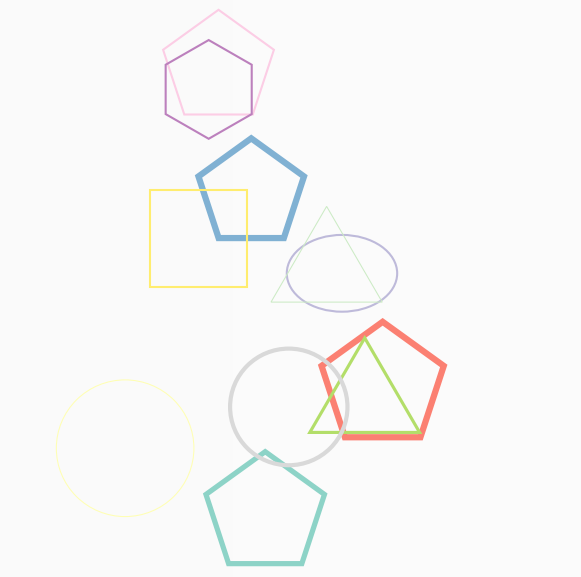[{"shape": "pentagon", "thickness": 2.5, "radius": 0.54, "center": [0.456, 0.11]}, {"shape": "circle", "thickness": 0.5, "radius": 0.59, "center": [0.215, 0.223]}, {"shape": "oval", "thickness": 1, "radius": 0.47, "center": [0.588, 0.526]}, {"shape": "pentagon", "thickness": 3, "radius": 0.55, "center": [0.658, 0.331]}, {"shape": "pentagon", "thickness": 3, "radius": 0.48, "center": [0.432, 0.664]}, {"shape": "triangle", "thickness": 1.5, "radius": 0.55, "center": [0.627, 0.305]}, {"shape": "pentagon", "thickness": 1, "radius": 0.5, "center": [0.376, 0.882]}, {"shape": "circle", "thickness": 2, "radius": 0.5, "center": [0.497, 0.295]}, {"shape": "hexagon", "thickness": 1, "radius": 0.43, "center": [0.359, 0.844]}, {"shape": "triangle", "thickness": 0.5, "radius": 0.55, "center": [0.562, 0.531]}, {"shape": "square", "thickness": 1, "radius": 0.42, "center": [0.342, 0.586]}]